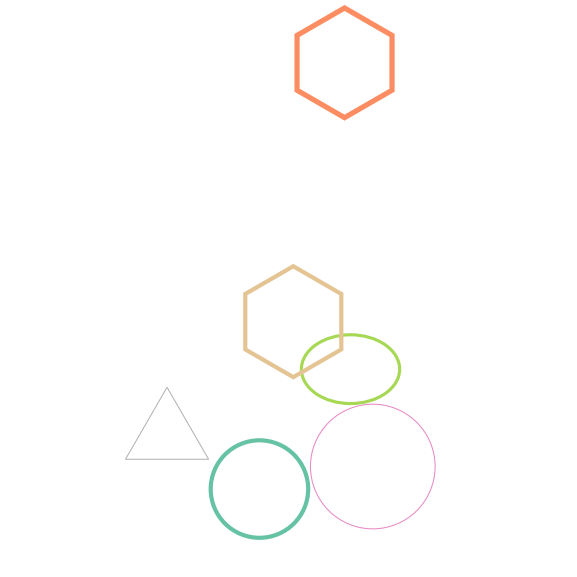[{"shape": "circle", "thickness": 2, "radius": 0.42, "center": [0.449, 0.152]}, {"shape": "hexagon", "thickness": 2.5, "radius": 0.47, "center": [0.597, 0.89]}, {"shape": "circle", "thickness": 0.5, "radius": 0.54, "center": [0.646, 0.191]}, {"shape": "oval", "thickness": 1.5, "radius": 0.43, "center": [0.607, 0.36]}, {"shape": "hexagon", "thickness": 2, "radius": 0.48, "center": [0.508, 0.442]}, {"shape": "triangle", "thickness": 0.5, "radius": 0.42, "center": [0.289, 0.245]}]